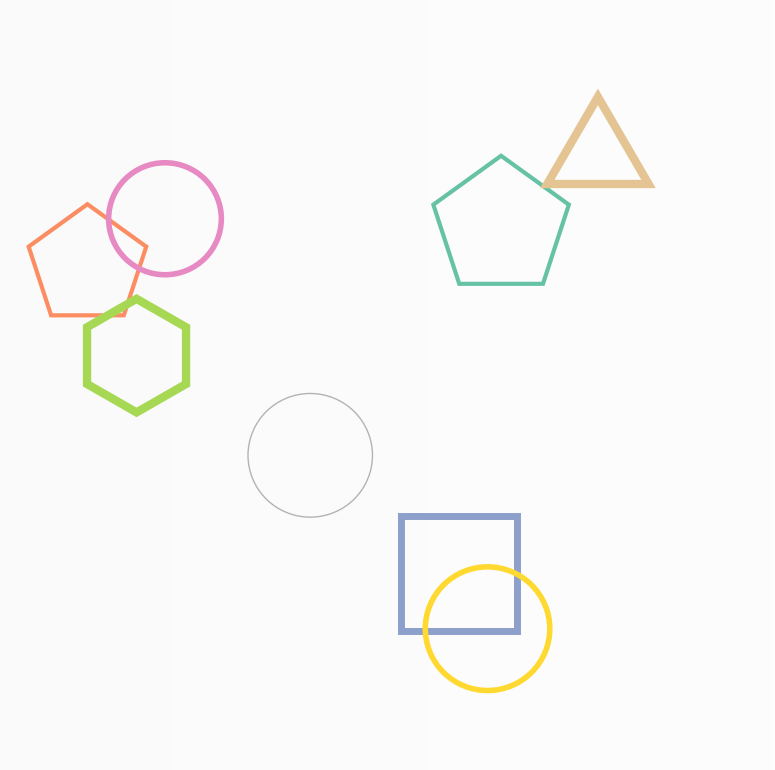[{"shape": "pentagon", "thickness": 1.5, "radius": 0.46, "center": [0.647, 0.706]}, {"shape": "pentagon", "thickness": 1.5, "radius": 0.4, "center": [0.113, 0.655]}, {"shape": "square", "thickness": 2.5, "radius": 0.37, "center": [0.592, 0.255]}, {"shape": "circle", "thickness": 2, "radius": 0.36, "center": [0.213, 0.716]}, {"shape": "hexagon", "thickness": 3, "radius": 0.37, "center": [0.176, 0.538]}, {"shape": "circle", "thickness": 2, "radius": 0.4, "center": [0.629, 0.184]}, {"shape": "triangle", "thickness": 3, "radius": 0.38, "center": [0.771, 0.799]}, {"shape": "circle", "thickness": 0.5, "radius": 0.4, "center": [0.4, 0.409]}]